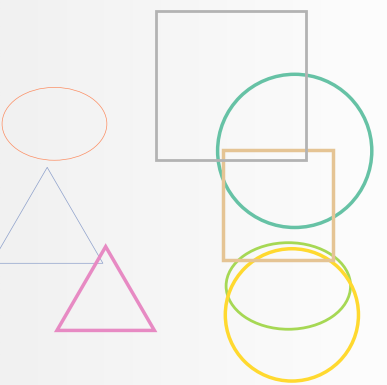[{"shape": "circle", "thickness": 2.5, "radius": 0.99, "center": [0.761, 0.608]}, {"shape": "oval", "thickness": 0.5, "radius": 0.68, "center": [0.141, 0.678]}, {"shape": "triangle", "thickness": 0.5, "radius": 0.83, "center": [0.122, 0.399]}, {"shape": "triangle", "thickness": 2.5, "radius": 0.73, "center": [0.273, 0.214]}, {"shape": "oval", "thickness": 2, "radius": 0.8, "center": [0.744, 0.257]}, {"shape": "circle", "thickness": 2.5, "radius": 0.86, "center": [0.753, 0.182]}, {"shape": "square", "thickness": 2.5, "radius": 0.71, "center": [0.717, 0.469]}, {"shape": "square", "thickness": 2, "radius": 0.97, "center": [0.596, 0.778]}]